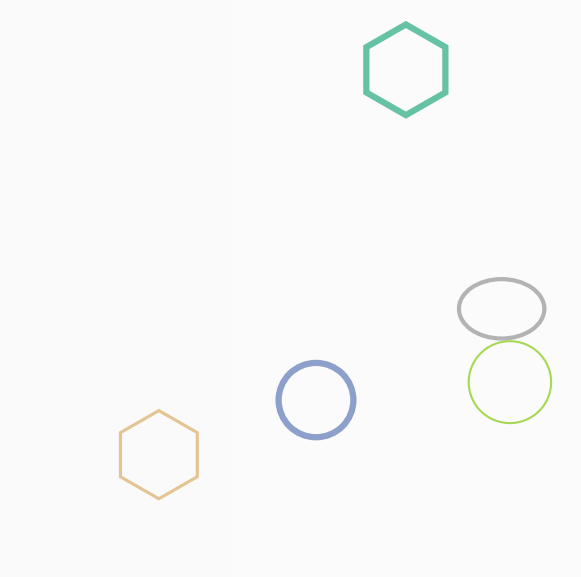[{"shape": "hexagon", "thickness": 3, "radius": 0.39, "center": [0.698, 0.878]}, {"shape": "circle", "thickness": 3, "radius": 0.32, "center": [0.544, 0.306]}, {"shape": "circle", "thickness": 1, "radius": 0.35, "center": [0.877, 0.337]}, {"shape": "hexagon", "thickness": 1.5, "radius": 0.38, "center": [0.273, 0.212]}, {"shape": "oval", "thickness": 2, "radius": 0.37, "center": [0.863, 0.464]}]